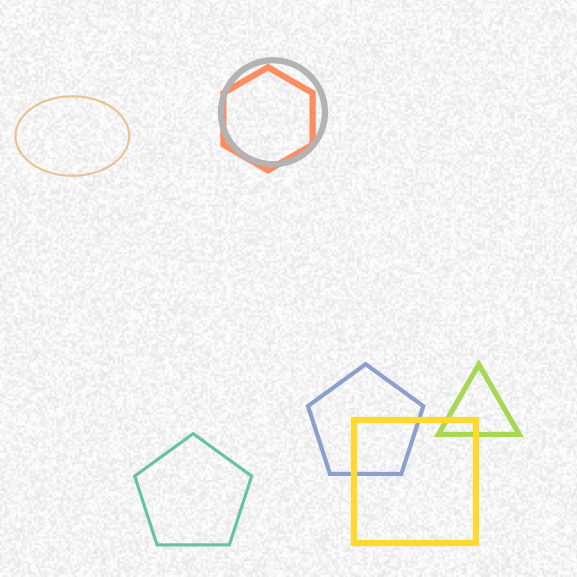[{"shape": "pentagon", "thickness": 1.5, "radius": 0.53, "center": [0.335, 0.142]}, {"shape": "hexagon", "thickness": 3, "radius": 0.45, "center": [0.464, 0.793]}, {"shape": "pentagon", "thickness": 2, "radius": 0.53, "center": [0.633, 0.263]}, {"shape": "triangle", "thickness": 2.5, "radius": 0.4, "center": [0.829, 0.287]}, {"shape": "square", "thickness": 3, "radius": 0.53, "center": [0.718, 0.166]}, {"shape": "oval", "thickness": 1, "radius": 0.49, "center": [0.125, 0.764]}, {"shape": "circle", "thickness": 3, "radius": 0.45, "center": [0.473, 0.805]}]